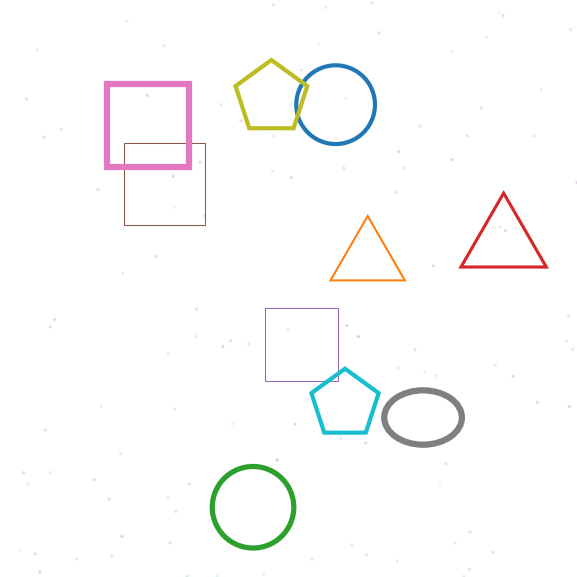[{"shape": "circle", "thickness": 2, "radius": 0.34, "center": [0.581, 0.818]}, {"shape": "triangle", "thickness": 1, "radius": 0.37, "center": [0.637, 0.551]}, {"shape": "circle", "thickness": 2.5, "radius": 0.35, "center": [0.438, 0.121]}, {"shape": "triangle", "thickness": 1.5, "radius": 0.43, "center": [0.872, 0.579]}, {"shape": "square", "thickness": 0.5, "radius": 0.31, "center": [0.522, 0.402]}, {"shape": "square", "thickness": 0.5, "radius": 0.35, "center": [0.285, 0.68]}, {"shape": "square", "thickness": 3, "radius": 0.36, "center": [0.256, 0.781]}, {"shape": "oval", "thickness": 3, "radius": 0.34, "center": [0.733, 0.276]}, {"shape": "pentagon", "thickness": 2, "radius": 0.33, "center": [0.47, 0.83]}, {"shape": "pentagon", "thickness": 2, "radius": 0.31, "center": [0.597, 0.299]}]